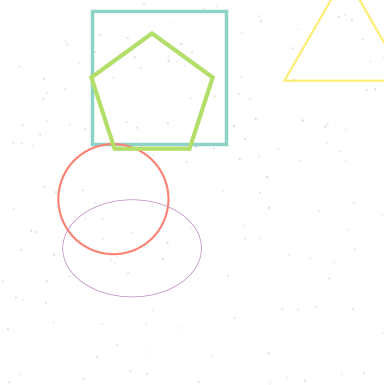[{"shape": "square", "thickness": 2.5, "radius": 0.87, "center": [0.413, 0.799]}, {"shape": "circle", "thickness": 1.5, "radius": 0.72, "center": [0.295, 0.483]}, {"shape": "pentagon", "thickness": 3, "radius": 0.83, "center": [0.395, 0.748]}, {"shape": "oval", "thickness": 0.5, "radius": 0.9, "center": [0.343, 0.355]}, {"shape": "triangle", "thickness": 1.5, "radius": 0.91, "center": [0.897, 0.882]}]